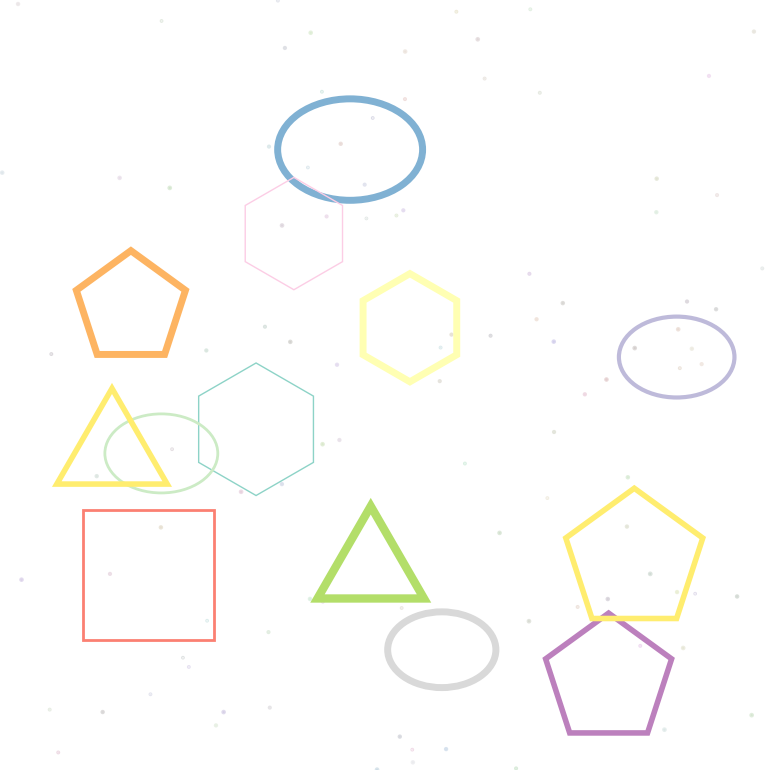[{"shape": "hexagon", "thickness": 0.5, "radius": 0.43, "center": [0.333, 0.443]}, {"shape": "hexagon", "thickness": 2.5, "radius": 0.35, "center": [0.532, 0.574]}, {"shape": "oval", "thickness": 1.5, "radius": 0.38, "center": [0.879, 0.536]}, {"shape": "square", "thickness": 1, "radius": 0.42, "center": [0.193, 0.253]}, {"shape": "oval", "thickness": 2.5, "radius": 0.47, "center": [0.455, 0.806]}, {"shape": "pentagon", "thickness": 2.5, "radius": 0.37, "center": [0.17, 0.6]}, {"shape": "triangle", "thickness": 3, "radius": 0.4, "center": [0.481, 0.263]}, {"shape": "hexagon", "thickness": 0.5, "radius": 0.36, "center": [0.382, 0.697]}, {"shape": "oval", "thickness": 2.5, "radius": 0.35, "center": [0.574, 0.156]}, {"shape": "pentagon", "thickness": 2, "radius": 0.43, "center": [0.79, 0.118]}, {"shape": "oval", "thickness": 1, "radius": 0.37, "center": [0.21, 0.411]}, {"shape": "triangle", "thickness": 2, "radius": 0.41, "center": [0.145, 0.413]}, {"shape": "pentagon", "thickness": 2, "radius": 0.47, "center": [0.824, 0.272]}]